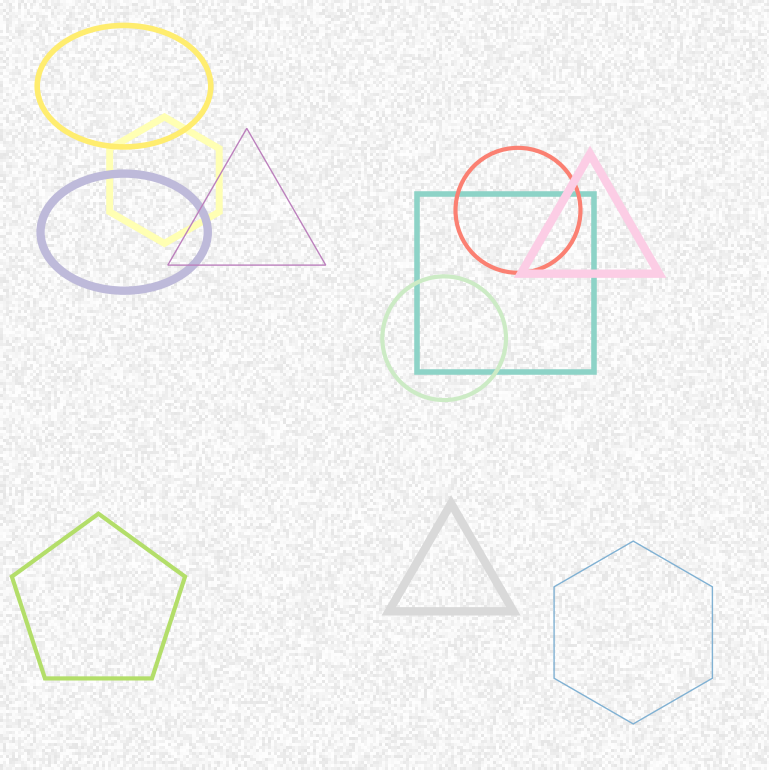[{"shape": "square", "thickness": 2, "radius": 0.58, "center": [0.656, 0.632]}, {"shape": "hexagon", "thickness": 2.5, "radius": 0.41, "center": [0.214, 0.766]}, {"shape": "oval", "thickness": 3, "radius": 0.54, "center": [0.161, 0.699]}, {"shape": "circle", "thickness": 1.5, "radius": 0.41, "center": [0.673, 0.727]}, {"shape": "hexagon", "thickness": 0.5, "radius": 0.59, "center": [0.822, 0.179]}, {"shape": "pentagon", "thickness": 1.5, "radius": 0.59, "center": [0.128, 0.215]}, {"shape": "triangle", "thickness": 3, "radius": 0.52, "center": [0.766, 0.696]}, {"shape": "triangle", "thickness": 3, "radius": 0.47, "center": [0.586, 0.253]}, {"shape": "triangle", "thickness": 0.5, "radius": 0.59, "center": [0.32, 0.715]}, {"shape": "circle", "thickness": 1.5, "radius": 0.4, "center": [0.577, 0.561]}, {"shape": "oval", "thickness": 2, "radius": 0.56, "center": [0.161, 0.888]}]